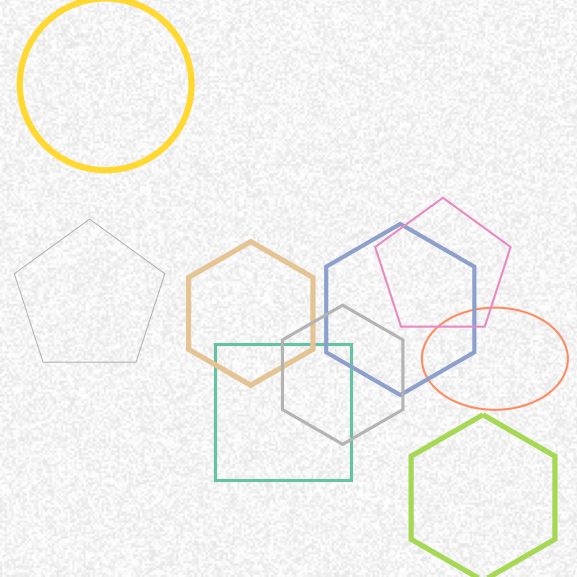[{"shape": "square", "thickness": 1.5, "radius": 0.59, "center": [0.491, 0.286]}, {"shape": "oval", "thickness": 1, "radius": 0.63, "center": [0.857, 0.378]}, {"shape": "hexagon", "thickness": 2, "radius": 0.74, "center": [0.693, 0.463]}, {"shape": "pentagon", "thickness": 1, "radius": 0.62, "center": [0.767, 0.533]}, {"shape": "hexagon", "thickness": 2.5, "radius": 0.72, "center": [0.836, 0.137]}, {"shape": "circle", "thickness": 3, "radius": 0.74, "center": [0.183, 0.853]}, {"shape": "hexagon", "thickness": 2.5, "radius": 0.62, "center": [0.434, 0.456]}, {"shape": "pentagon", "thickness": 0.5, "radius": 0.68, "center": [0.155, 0.483]}, {"shape": "hexagon", "thickness": 1.5, "radius": 0.6, "center": [0.593, 0.35]}]